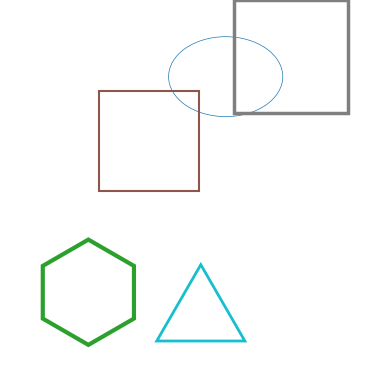[{"shape": "oval", "thickness": 0.5, "radius": 0.74, "center": [0.586, 0.801]}, {"shape": "hexagon", "thickness": 3, "radius": 0.68, "center": [0.23, 0.241]}, {"shape": "square", "thickness": 1.5, "radius": 0.65, "center": [0.387, 0.633]}, {"shape": "square", "thickness": 2.5, "radius": 0.74, "center": [0.756, 0.854]}, {"shape": "triangle", "thickness": 2, "radius": 0.66, "center": [0.522, 0.18]}]